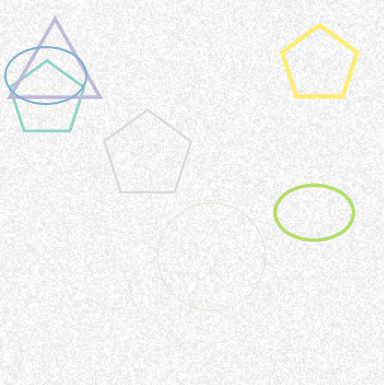[{"shape": "pentagon", "thickness": 2, "radius": 0.51, "center": [0.122, 0.742]}, {"shape": "triangle", "thickness": 2.5, "radius": 0.68, "center": [0.143, 0.815]}, {"shape": "oval", "thickness": 1.5, "radius": 0.53, "center": [0.119, 0.804]}, {"shape": "oval", "thickness": 2.5, "radius": 0.51, "center": [0.816, 0.448]}, {"shape": "pentagon", "thickness": 1.5, "radius": 0.59, "center": [0.384, 0.596]}, {"shape": "circle", "thickness": 0.5, "radius": 0.7, "center": [0.549, 0.333]}, {"shape": "pentagon", "thickness": 3, "radius": 0.51, "center": [0.83, 0.832]}]